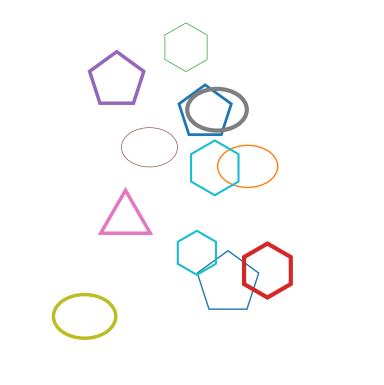[{"shape": "pentagon", "thickness": 1, "radius": 0.42, "center": [0.592, 0.265]}, {"shape": "pentagon", "thickness": 2, "radius": 0.36, "center": [0.533, 0.708]}, {"shape": "oval", "thickness": 1, "radius": 0.39, "center": [0.643, 0.568]}, {"shape": "hexagon", "thickness": 0.5, "radius": 0.32, "center": [0.483, 0.877]}, {"shape": "hexagon", "thickness": 3, "radius": 0.35, "center": [0.695, 0.297]}, {"shape": "pentagon", "thickness": 2.5, "radius": 0.37, "center": [0.303, 0.792]}, {"shape": "oval", "thickness": 0.5, "radius": 0.36, "center": [0.388, 0.617]}, {"shape": "triangle", "thickness": 2.5, "radius": 0.37, "center": [0.326, 0.431]}, {"shape": "oval", "thickness": 3, "radius": 0.39, "center": [0.564, 0.715]}, {"shape": "oval", "thickness": 2.5, "radius": 0.4, "center": [0.22, 0.178]}, {"shape": "hexagon", "thickness": 1.5, "radius": 0.29, "center": [0.511, 0.343]}, {"shape": "hexagon", "thickness": 1.5, "radius": 0.36, "center": [0.558, 0.564]}]